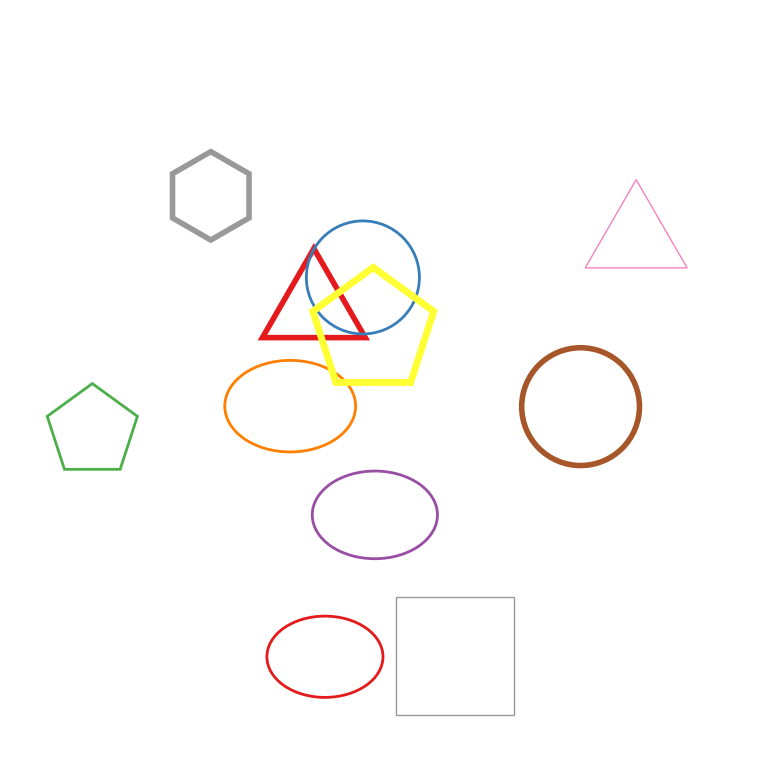[{"shape": "triangle", "thickness": 2, "radius": 0.39, "center": [0.408, 0.6]}, {"shape": "oval", "thickness": 1, "radius": 0.38, "center": [0.422, 0.147]}, {"shape": "circle", "thickness": 1, "radius": 0.37, "center": [0.471, 0.64]}, {"shape": "pentagon", "thickness": 1, "radius": 0.31, "center": [0.12, 0.44]}, {"shape": "oval", "thickness": 1, "radius": 0.41, "center": [0.487, 0.331]}, {"shape": "oval", "thickness": 1, "radius": 0.42, "center": [0.377, 0.473]}, {"shape": "pentagon", "thickness": 2.5, "radius": 0.41, "center": [0.485, 0.57]}, {"shape": "circle", "thickness": 2, "radius": 0.38, "center": [0.754, 0.472]}, {"shape": "triangle", "thickness": 0.5, "radius": 0.38, "center": [0.826, 0.69]}, {"shape": "square", "thickness": 0.5, "radius": 0.38, "center": [0.591, 0.148]}, {"shape": "hexagon", "thickness": 2, "radius": 0.29, "center": [0.274, 0.746]}]